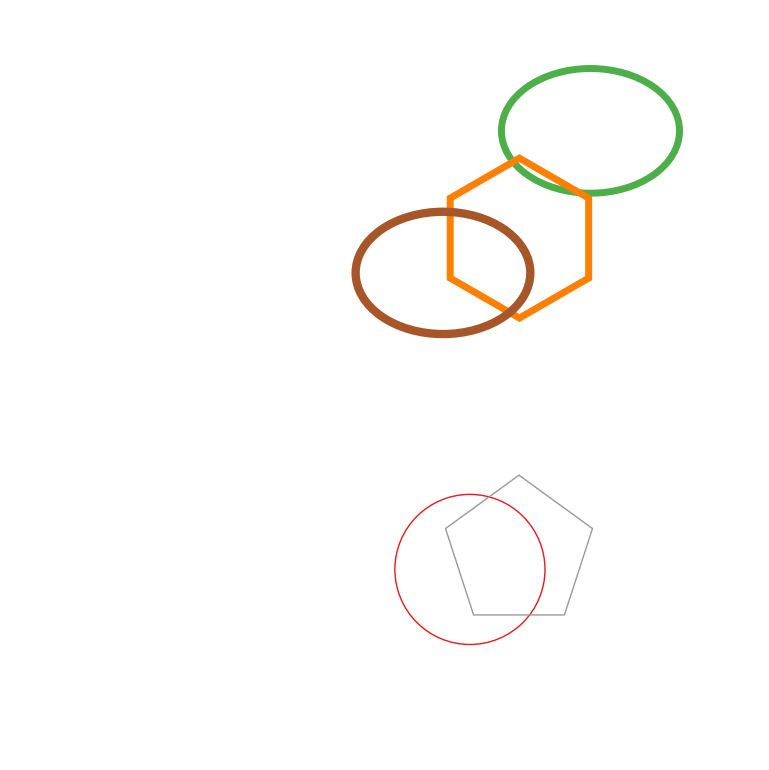[{"shape": "circle", "thickness": 0.5, "radius": 0.49, "center": [0.61, 0.26]}, {"shape": "oval", "thickness": 2.5, "radius": 0.58, "center": [0.767, 0.83]}, {"shape": "hexagon", "thickness": 2.5, "radius": 0.52, "center": [0.675, 0.691]}, {"shape": "oval", "thickness": 3, "radius": 0.57, "center": [0.575, 0.646]}, {"shape": "pentagon", "thickness": 0.5, "radius": 0.5, "center": [0.674, 0.283]}]